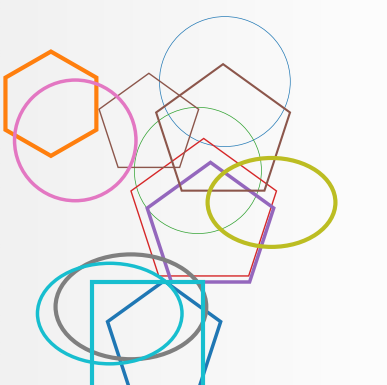[{"shape": "pentagon", "thickness": 2.5, "radius": 0.77, "center": [0.424, 0.117]}, {"shape": "circle", "thickness": 0.5, "radius": 0.84, "center": [0.58, 0.788]}, {"shape": "hexagon", "thickness": 3, "radius": 0.68, "center": [0.131, 0.731]}, {"shape": "circle", "thickness": 0.5, "radius": 0.82, "center": [0.511, 0.557]}, {"shape": "pentagon", "thickness": 1, "radius": 0.99, "center": [0.526, 0.443]}, {"shape": "pentagon", "thickness": 2.5, "radius": 0.86, "center": [0.543, 0.406]}, {"shape": "pentagon", "thickness": 1.5, "radius": 0.91, "center": [0.576, 0.652]}, {"shape": "pentagon", "thickness": 1, "radius": 0.68, "center": [0.384, 0.674]}, {"shape": "circle", "thickness": 2.5, "radius": 0.78, "center": [0.194, 0.635]}, {"shape": "oval", "thickness": 3, "radius": 0.97, "center": [0.338, 0.203]}, {"shape": "oval", "thickness": 3, "radius": 0.82, "center": [0.701, 0.474]}, {"shape": "square", "thickness": 3, "radius": 0.72, "center": [0.381, 0.124]}, {"shape": "oval", "thickness": 2.5, "radius": 0.93, "center": [0.283, 0.186]}]